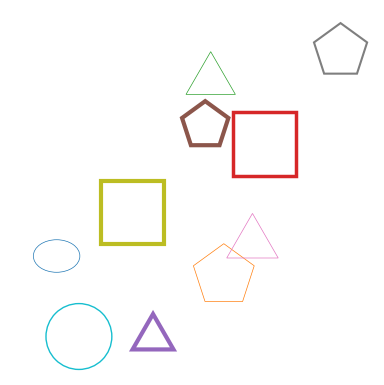[{"shape": "oval", "thickness": 0.5, "radius": 0.3, "center": [0.147, 0.335]}, {"shape": "pentagon", "thickness": 0.5, "radius": 0.42, "center": [0.581, 0.284]}, {"shape": "triangle", "thickness": 0.5, "radius": 0.37, "center": [0.547, 0.792]}, {"shape": "square", "thickness": 2.5, "radius": 0.41, "center": [0.688, 0.626]}, {"shape": "triangle", "thickness": 3, "radius": 0.31, "center": [0.397, 0.123]}, {"shape": "pentagon", "thickness": 3, "radius": 0.32, "center": [0.533, 0.674]}, {"shape": "triangle", "thickness": 0.5, "radius": 0.39, "center": [0.656, 0.368]}, {"shape": "pentagon", "thickness": 1.5, "radius": 0.36, "center": [0.885, 0.867]}, {"shape": "square", "thickness": 3, "radius": 0.41, "center": [0.344, 0.448]}, {"shape": "circle", "thickness": 1, "radius": 0.43, "center": [0.205, 0.126]}]